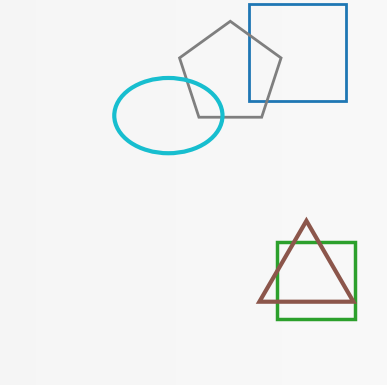[{"shape": "square", "thickness": 2, "radius": 0.63, "center": [0.768, 0.864]}, {"shape": "square", "thickness": 2.5, "radius": 0.5, "center": [0.816, 0.272]}, {"shape": "triangle", "thickness": 3, "radius": 0.7, "center": [0.791, 0.286]}, {"shape": "pentagon", "thickness": 2, "radius": 0.69, "center": [0.594, 0.807]}, {"shape": "oval", "thickness": 3, "radius": 0.7, "center": [0.435, 0.7]}]